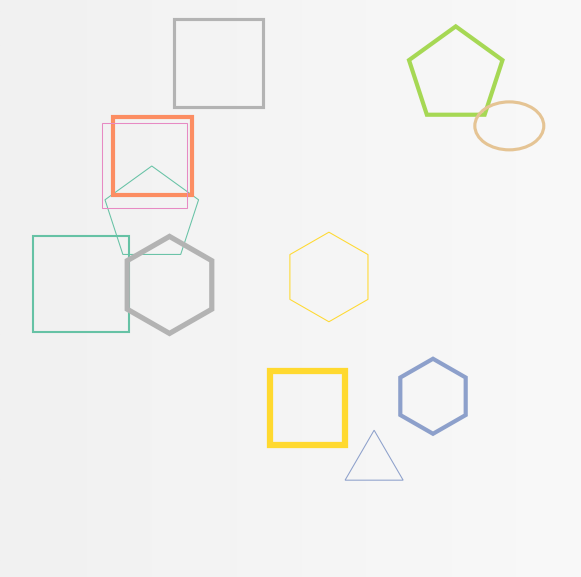[{"shape": "square", "thickness": 1, "radius": 0.41, "center": [0.14, 0.507]}, {"shape": "pentagon", "thickness": 0.5, "radius": 0.42, "center": [0.261, 0.627]}, {"shape": "square", "thickness": 2, "radius": 0.34, "center": [0.263, 0.729]}, {"shape": "triangle", "thickness": 0.5, "radius": 0.29, "center": [0.644, 0.197]}, {"shape": "hexagon", "thickness": 2, "radius": 0.32, "center": [0.745, 0.313]}, {"shape": "square", "thickness": 0.5, "radius": 0.37, "center": [0.249, 0.713]}, {"shape": "pentagon", "thickness": 2, "radius": 0.42, "center": [0.784, 0.869]}, {"shape": "square", "thickness": 3, "radius": 0.32, "center": [0.529, 0.293]}, {"shape": "hexagon", "thickness": 0.5, "radius": 0.39, "center": [0.566, 0.52]}, {"shape": "oval", "thickness": 1.5, "radius": 0.3, "center": [0.876, 0.781]}, {"shape": "hexagon", "thickness": 2.5, "radius": 0.42, "center": [0.292, 0.506]}, {"shape": "square", "thickness": 1.5, "radius": 0.38, "center": [0.376, 0.89]}]